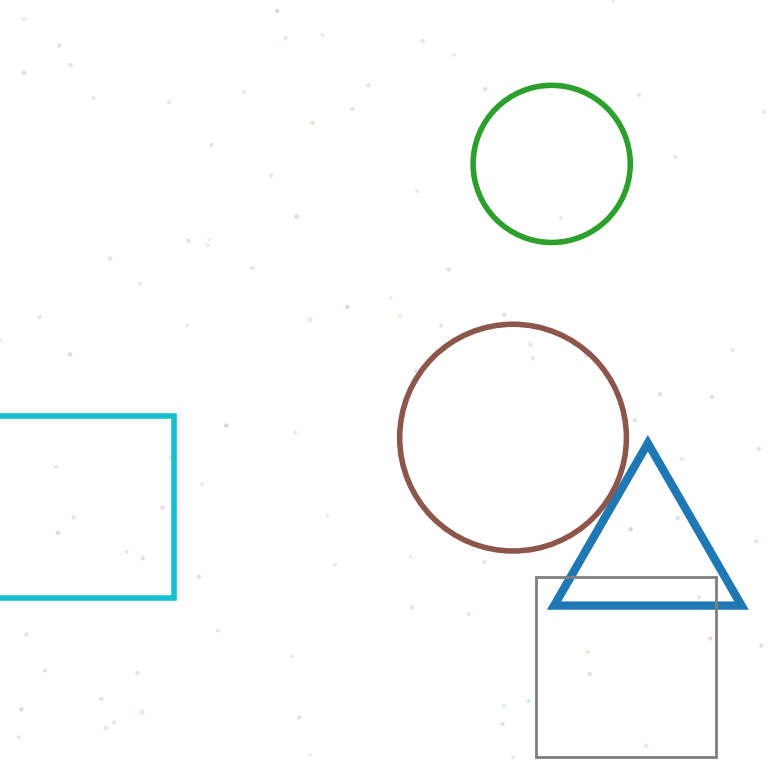[{"shape": "triangle", "thickness": 3, "radius": 0.7, "center": [0.841, 0.284]}, {"shape": "circle", "thickness": 2, "radius": 0.51, "center": [0.716, 0.787]}, {"shape": "circle", "thickness": 2, "radius": 0.74, "center": [0.666, 0.432]}, {"shape": "square", "thickness": 1, "radius": 0.58, "center": [0.813, 0.134]}, {"shape": "square", "thickness": 2, "radius": 0.59, "center": [0.108, 0.342]}]